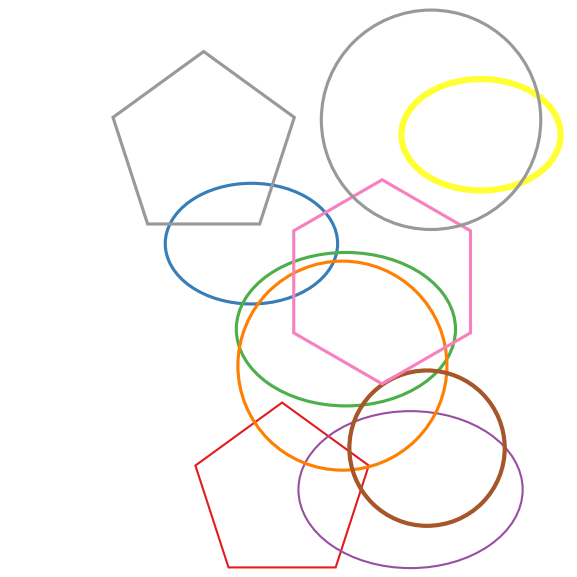[{"shape": "pentagon", "thickness": 1, "radius": 0.79, "center": [0.488, 0.144]}, {"shape": "oval", "thickness": 1.5, "radius": 0.75, "center": [0.435, 0.577]}, {"shape": "oval", "thickness": 1.5, "radius": 0.95, "center": [0.599, 0.429]}, {"shape": "oval", "thickness": 1, "radius": 0.97, "center": [0.711, 0.151]}, {"shape": "circle", "thickness": 1.5, "radius": 0.9, "center": [0.593, 0.366]}, {"shape": "oval", "thickness": 3, "radius": 0.69, "center": [0.833, 0.766]}, {"shape": "circle", "thickness": 2, "radius": 0.67, "center": [0.739, 0.223]}, {"shape": "hexagon", "thickness": 1.5, "radius": 0.88, "center": [0.662, 0.511]}, {"shape": "pentagon", "thickness": 1.5, "radius": 0.83, "center": [0.353, 0.745]}, {"shape": "circle", "thickness": 1.5, "radius": 0.95, "center": [0.746, 0.792]}]